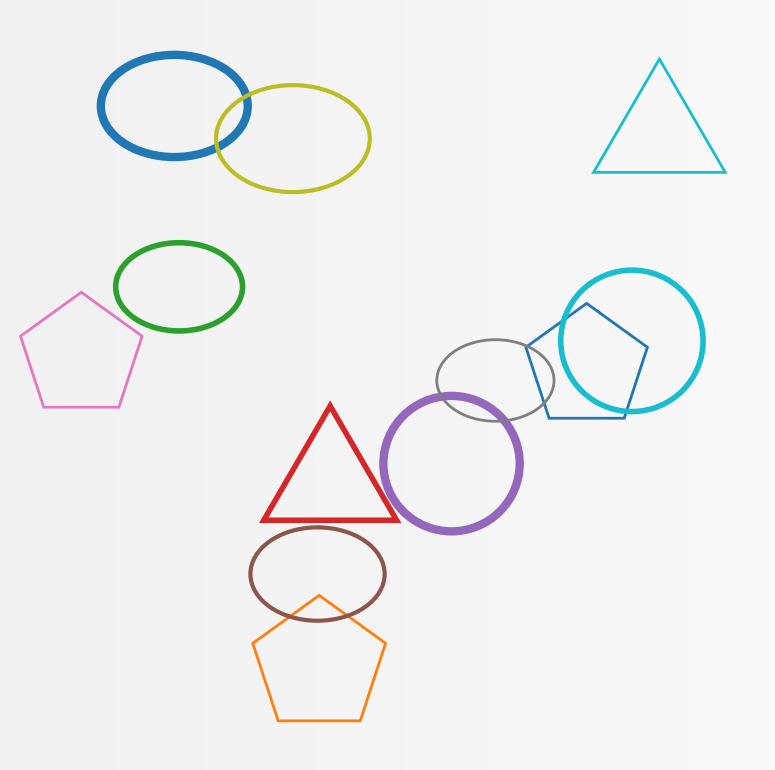[{"shape": "pentagon", "thickness": 1, "radius": 0.41, "center": [0.757, 0.524]}, {"shape": "oval", "thickness": 3, "radius": 0.47, "center": [0.225, 0.862]}, {"shape": "pentagon", "thickness": 1, "radius": 0.45, "center": [0.412, 0.137]}, {"shape": "oval", "thickness": 2, "radius": 0.41, "center": [0.231, 0.627]}, {"shape": "triangle", "thickness": 2, "radius": 0.49, "center": [0.426, 0.374]}, {"shape": "circle", "thickness": 3, "radius": 0.44, "center": [0.583, 0.398]}, {"shape": "oval", "thickness": 1.5, "radius": 0.43, "center": [0.41, 0.254]}, {"shape": "pentagon", "thickness": 1, "radius": 0.41, "center": [0.105, 0.538]}, {"shape": "oval", "thickness": 1, "radius": 0.38, "center": [0.639, 0.506]}, {"shape": "oval", "thickness": 1.5, "radius": 0.5, "center": [0.378, 0.82]}, {"shape": "circle", "thickness": 2, "radius": 0.46, "center": [0.815, 0.557]}, {"shape": "triangle", "thickness": 1, "radius": 0.49, "center": [0.851, 0.825]}]